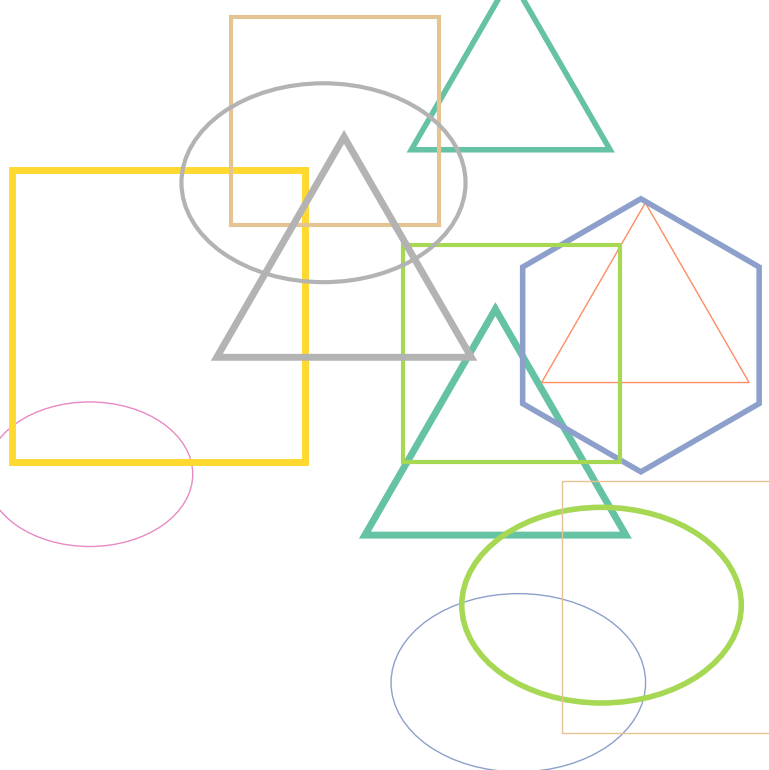[{"shape": "triangle", "thickness": 2.5, "radius": 0.98, "center": [0.643, 0.403]}, {"shape": "triangle", "thickness": 2, "radius": 0.74, "center": [0.663, 0.88]}, {"shape": "triangle", "thickness": 0.5, "radius": 0.78, "center": [0.838, 0.581]}, {"shape": "hexagon", "thickness": 2, "radius": 0.89, "center": [0.832, 0.565]}, {"shape": "oval", "thickness": 0.5, "radius": 0.83, "center": [0.673, 0.113]}, {"shape": "oval", "thickness": 0.5, "radius": 0.67, "center": [0.116, 0.384]}, {"shape": "square", "thickness": 1.5, "radius": 0.7, "center": [0.664, 0.541]}, {"shape": "oval", "thickness": 2, "radius": 0.91, "center": [0.781, 0.214]}, {"shape": "square", "thickness": 2.5, "radius": 0.95, "center": [0.206, 0.59]}, {"shape": "square", "thickness": 0.5, "radius": 0.82, "center": [0.893, 0.211]}, {"shape": "square", "thickness": 1.5, "radius": 0.67, "center": [0.435, 0.843]}, {"shape": "oval", "thickness": 1.5, "radius": 0.92, "center": [0.42, 0.763]}, {"shape": "triangle", "thickness": 2.5, "radius": 0.95, "center": [0.447, 0.631]}]